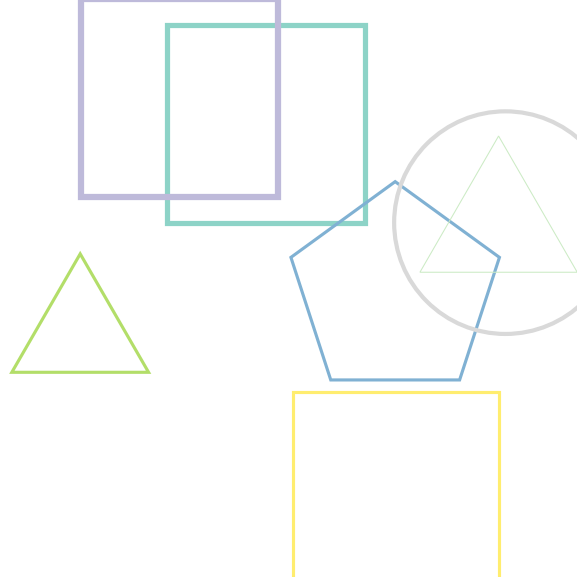[{"shape": "square", "thickness": 2.5, "radius": 0.86, "center": [0.46, 0.784]}, {"shape": "square", "thickness": 3, "radius": 0.86, "center": [0.311, 0.829]}, {"shape": "pentagon", "thickness": 1.5, "radius": 0.95, "center": [0.684, 0.495]}, {"shape": "triangle", "thickness": 1.5, "radius": 0.68, "center": [0.139, 0.423]}, {"shape": "circle", "thickness": 2, "radius": 0.96, "center": [0.875, 0.614]}, {"shape": "triangle", "thickness": 0.5, "radius": 0.79, "center": [0.863, 0.606]}, {"shape": "square", "thickness": 1.5, "radius": 0.89, "center": [0.686, 0.143]}]